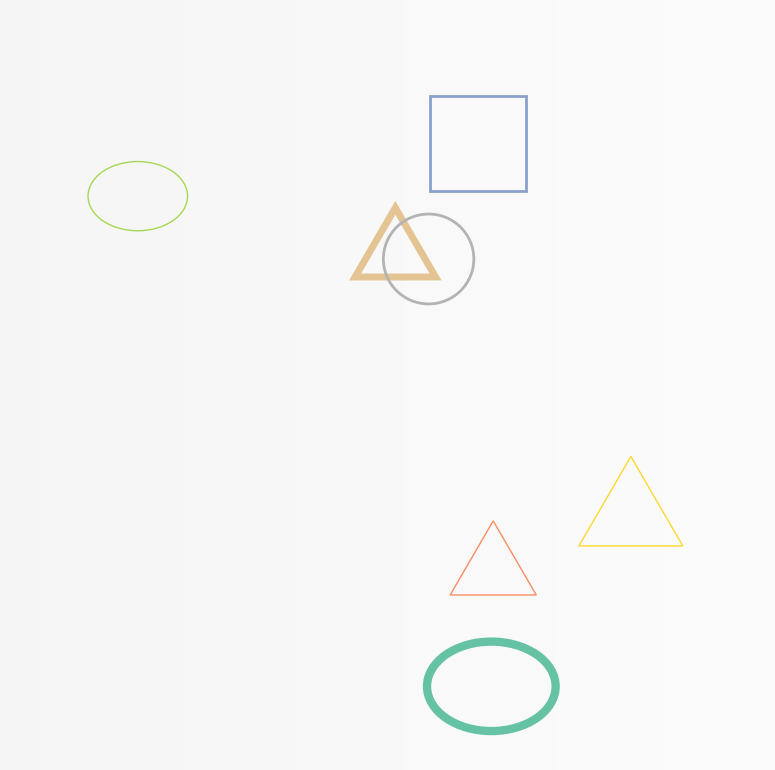[{"shape": "oval", "thickness": 3, "radius": 0.41, "center": [0.634, 0.109]}, {"shape": "triangle", "thickness": 0.5, "radius": 0.32, "center": [0.636, 0.259]}, {"shape": "square", "thickness": 1, "radius": 0.31, "center": [0.617, 0.813]}, {"shape": "oval", "thickness": 0.5, "radius": 0.32, "center": [0.178, 0.745]}, {"shape": "triangle", "thickness": 0.5, "radius": 0.39, "center": [0.814, 0.33]}, {"shape": "triangle", "thickness": 2.5, "radius": 0.3, "center": [0.51, 0.67]}, {"shape": "circle", "thickness": 1, "radius": 0.29, "center": [0.553, 0.664]}]